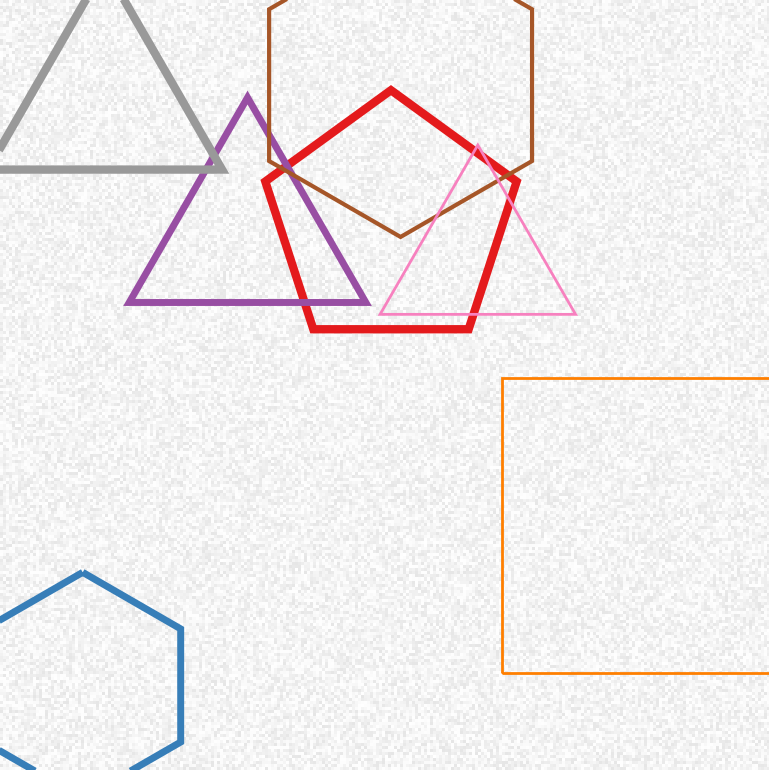[{"shape": "pentagon", "thickness": 3, "radius": 0.86, "center": [0.508, 0.711]}, {"shape": "hexagon", "thickness": 2.5, "radius": 0.73, "center": [0.107, 0.11]}, {"shape": "triangle", "thickness": 2.5, "radius": 0.89, "center": [0.321, 0.696]}, {"shape": "square", "thickness": 1, "radius": 0.96, "center": [0.844, 0.318]}, {"shape": "hexagon", "thickness": 1.5, "radius": 0.99, "center": [0.52, 0.889]}, {"shape": "triangle", "thickness": 1, "radius": 0.73, "center": [0.621, 0.665]}, {"shape": "triangle", "thickness": 3, "radius": 0.88, "center": [0.136, 0.868]}]